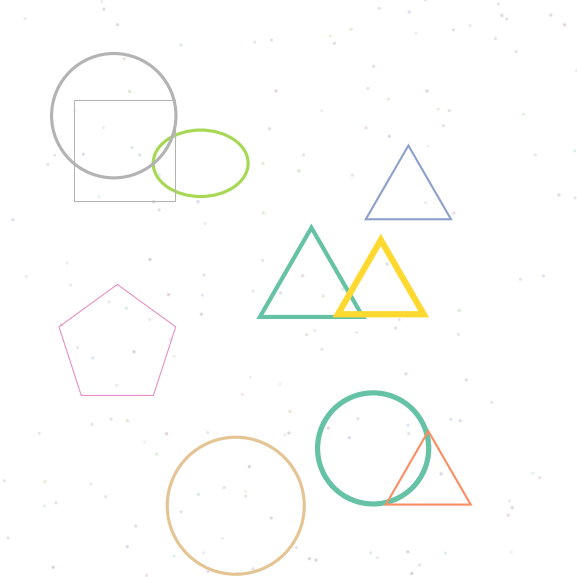[{"shape": "triangle", "thickness": 2, "radius": 0.52, "center": [0.539, 0.502]}, {"shape": "circle", "thickness": 2.5, "radius": 0.48, "center": [0.646, 0.223]}, {"shape": "triangle", "thickness": 1, "radius": 0.42, "center": [0.742, 0.168]}, {"shape": "triangle", "thickness": 1, "radius": 0.43, "center": [0.707, 0.662]}, {"shape": "pentagon", "thickness": 0.5, "radius": 0.53, "center": [0.203, 0.4]}, {"shape": "oval", "thickness": 1.5, "radius": 0.41, "center": [0.347, 0.716]}, {"shape": "triangle", "thickness": 3, "radius": 0.43, "center": [0.659, 0.498]}, {"shape": "circle", "thickness": 1.5, "radius": 0.59, "center": [0.408, 0.123]}, {"shape": "square", "thickness": 0.5, "radius": 0.44, "center": [0.216, 0.738]}, {"shape": "circle", "thickness": 1.5, "radius": 0.54, "center": [0.197, 0.799]}]